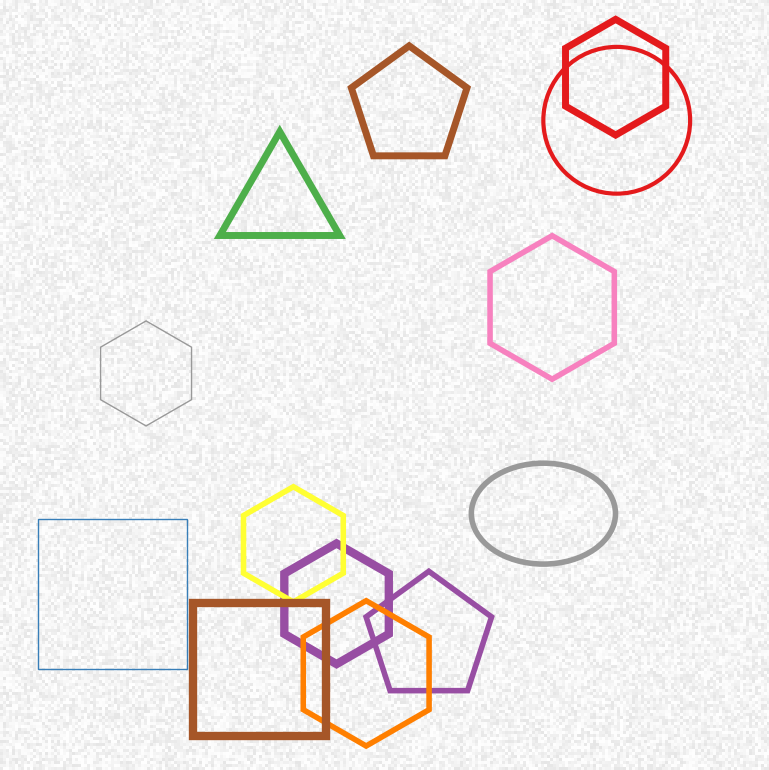[{"shape": "hexagon", "thickness": 2.5, "radius": 0.38, "center": [0.8, 0.9]}, {"shape": "circle", "thickness": 1.5, "radius": 0.48, "center": [0.801, 0.844]}, {"shape": "square", "thickness": 0.5, "radius": 0.49, "center": [0.146, 0.228]}, {"shape": "triangle", "thickness": 2.5, "radius": 0.45, "center": [0.363, 0.739]}, {"shape": "pentagon", "thickness": 2, "radius": 0.43, "center": [0.557, 0.172]}, {"shape": "hexagon", "thickness": 3, "radius": 0.39, "center": [0.437, 0.216]}, {"shape": "hexagon", "thickness": 2, "radius": 0.47, "center": [0.476, 0.126]}, {"shape": "hexagon", "thickness": 2, "radius": 0.37, "center": [0.381, 0.293]}, {"shape": "pentagon", "thickness": 2.5, "radius": 0.39, "center": [0.531, 0.862]}, {"shape": "square", "thickness": 3, "radius": 0.43, "center": [0.337, 0.131]}, {"shape": "hexagon", "thickness": 2, "radius": 0.47, "center": [0.717, 0.601]}, {"shape": "oval", "thickness": 2, "radius": 0.47, "center": [0.706, 0.333]}, {"shape": "hexagon", "thickness": 0.5, "radius": 0.34, "center": [0.19, 0.515]}]